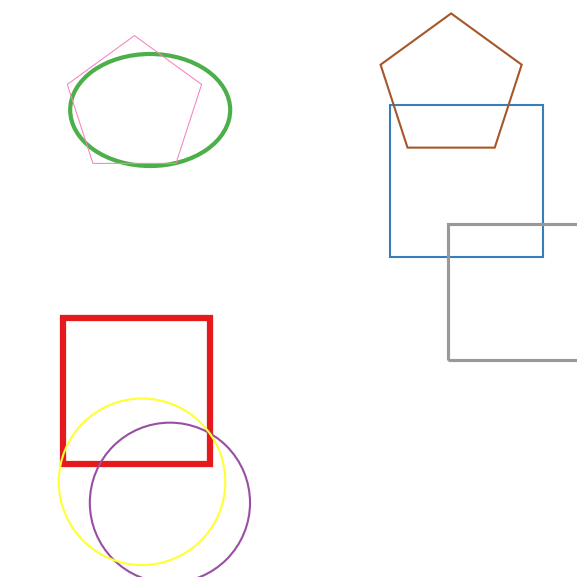[{"shape": "square", "thickness": 3, "radius": 0.63, "center": [0.236, 0.322]}, {"shape": "square", "thickness": 1, "radius": 0.66, "center": [0.808, 0.685]}, {"shape": "oval", "thickness": 2, "radius": 0.69, "center": [0.26, 0.809]}, {"shape": "circle", "thickness": 1, "radius": 0.69, "center": [0.294, 0.129]}, {"shape": "circle", "thickness": 1, "radius": 0.72, "center": [0.246, 0.165]}, {"shape": "pentagon", "thickness": 1, "radius": 0.64, "center": [0.781, 0.847]}, {"shape": "pentagon", "thickness": 0.5, "radius": 0.61, "center": [0.233, 0.815]}, {"shape": "square", "thickness": 1.5, "radius": 0.59, "center": [0.894, 0.494]}]